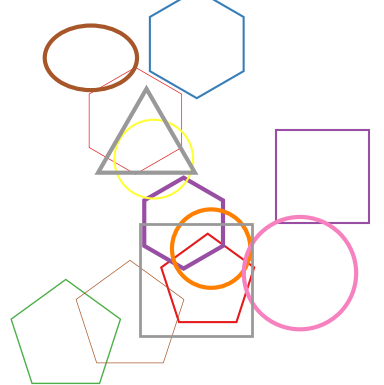[{"shape": "pentagon", "thickness": 1.5, "radius": 0.63, "center": [0.54, 0.266]}, {"shape": "hexagon", "thickness": 0.5, "radius": 0.69, "center": [0.352, 0.686]}, {"shape": "hexagon", "thickness": 1.5, "radius": 0.7, "center": [0.511, 0.886]}, {"shape": "pentagon", "thickness": 1, "radius": 0.75, "center": [0.171, 0.125]}, {"shape": "square", "thickness": 1.5, "radius": 0.6, "center": [0.838, 0.541]}, {"shape": "hexagon", "thickness": 3, "radius": 0.59, "center": [0.477, 0.42]}, {"shape": "circle", "thickness": 3, "radius": 0.51, "center": [0.549, 0.354]}, {"shape": "circle", "thickness": 1.5, "radius": 0.51, "center": [0.399, 0.587]}, {"shape": "oval", "thickness": 3, "radius": 0.6, "center": [0.236, 0.85]}, {"shape": "pentagon", "thickness": 0.5, "radius": 0.74, "center": [0.338, 0.177]}, {"shape": "circle", "thickness": 3, "radius": 0.73, "center": [0.779, 0.291]}, {"shape": "triangle", "thickness": 3, "radius": 0.73, "center": [0.38, 0.624]}, {"shape": "square", "thickness": 2, "radius": 0.73, "center": [0.509, 0.273]}]